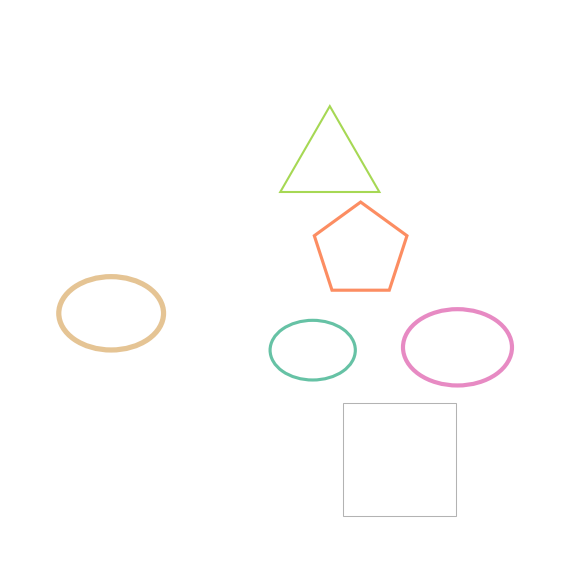[{"shape": "oval", "thickness": 1.5, "radius": 0.37, "center": [0.541, 0.393]}, {"shape": "pentagon", "thickness": 1.5, "radius": 0.42, "center": [0.624, 0.565]}, {"shape": "oval", "thickness": 2, "radius": 0.47, "center": [0.792, 0.398]}, {"shape": "triangle", "thickness": 1, "radius": 0.5, "center": [0.571, 0.716]}, {"shape": "oval", "thickness": 2.5, "radius": 0.45, "center": [0.192, 0.457]}, {"shape": "square", "thickness": 0.5, "radius": 0.49, "center": [0.692, 0.204]}]